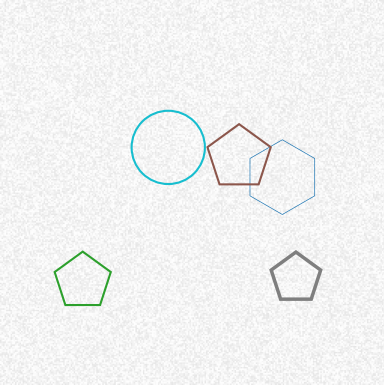[{"shape": "hexagon", "thickness": 0.5, "radius": 0.49, "center": [0.733, 0.54]}, {"shape": "pentagon", "thickness": 1.5, "radius": 0.38, "center": [0.215, 0.27]}, {"shape": "pentagon", "thickness": 1.5, "radius": 0.43, "center": [0.621, 0.591]}, {"shape": "pentagon", "thickness": 2.5, "radius": 0.34, "center": [0.769, 0.278]}, {"shape": "circle", "thickness": 1.5, "radius": 0.48, "center": [0.437, 0.617]}]